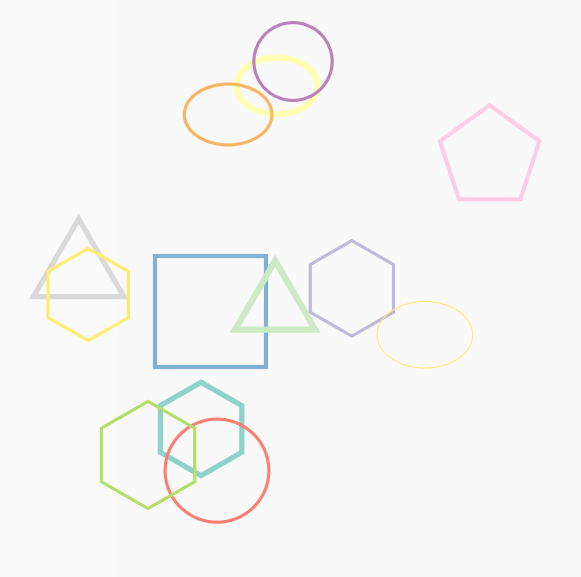[{"shape": "hexagon", "thickness": 2.5, "radius": 0.4, "center": [0.346, 0.256]}, {"shape": "oval", "thickness": 3, "radius": 0.35, "center": [0.477, 0.85]}, {"shape": "hexagon", "thickness": 1.5, "radius": 0.41, "center": [0.605, 0.5]}, {"shape": "circle", "thickness": 1.5, "radius": 0.45, "center": [0.373, 0.184]}, {"shape": "square", "thickness": 2, "radius": 0.48, "center": [0.362, 0.46]}, {"shape": "oval", "thickness": 1.5, "radius": 0.38, "center": [0.393, 0.801]}, {"shape": "hexagon", "thickness": 1.5, "radius": 0.46, "center": [0.255, 0.211]}, {"shape": "pentagon", "thickness": 2, "radius": 0.45, "center": [0.842, 0.727]}, {"shape": "triangle", "thickness": 2.5, "radius": 0.45, "center": [0.135, 0.53]}, {"shape": "circle", "thickness": 1.5, "radius": 0.34, "center": [0.504, 0.893]}, {"shape": "triangle", "thickness": 3, "radius": 0.4, "center": [0.473, 0.468]}, {"shape": "oval", "thickness": 0.5, "radius": 0.41, "center": [0.731, 0.419]}, {"shape": "hexagon", "thickness": 1.5, "radius": 0.4, "center": [0.152, 0.489]}]